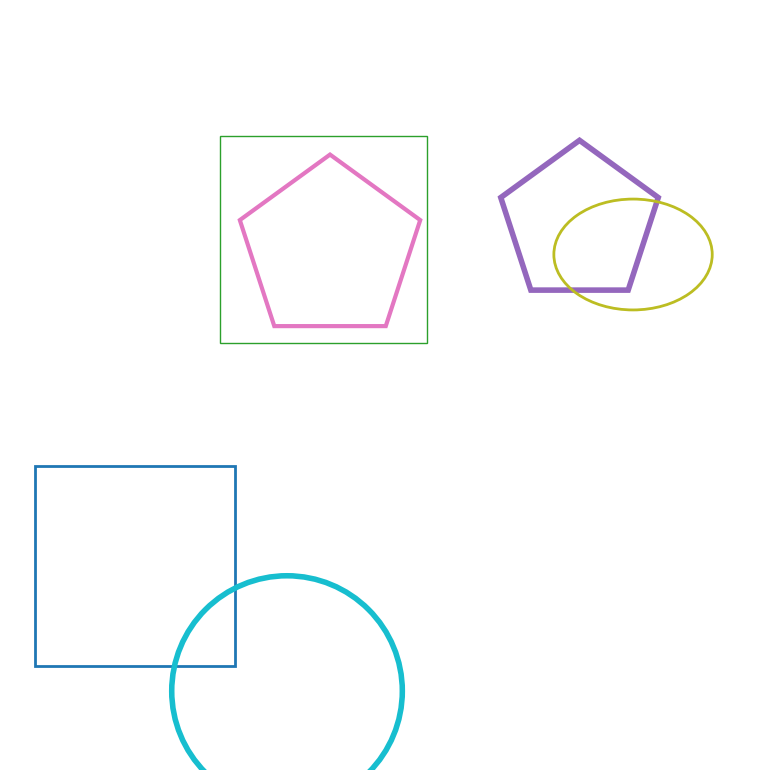[{"shape": "square", "thickness": 1, "radius": 0.65, "center": [0.176, 0.265]}, {"shape": "square", "thickness": 0.5, "radius": 0.67, "center": [0.42, 0.689]}, {"shape": "pentagon", "thickness": 2, "radius": 0.54, "center": [0.753, 0.71]}, {"shape": "pentagon", "thickness": 1.5, "radius": 0.62, "center": [0.429, 0.676]}, {"shape": "oval", "thickness": 1, "radius": 0.51, "center": [0.822, 0.669]}, {"shape": "circle", "thickness": 2, "radius": 0.75, "center": [0.373, 0.103]}]